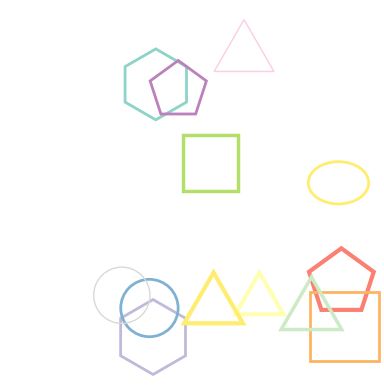[{"shape": "hexagon", "thickness": 2, "radius": 0.46, "center": [0.405, 0.781]}, {"shape": "triangle", "thickness": 3, "radius": 0.36, "center": [0.674, 0.22]}, {"shape": "hexagon", "thickness": 2, "radius": 0.49, "center": [0.398, 0.125]}, {"shape": "pentagon", "thickness": 3, "radius": 0.44, "center": [0.887, 0.267]}, {"shape": "circle", "thickness": 2, "radius": 0.37, "center": [0.388, 0.2]}, {"shape": "square", "thickness": 2, "radius": 0.45, "center": [0.895, 0.151]}, {"shape": "square", "thickness": 2.5, "radius": 0.36, "center": [0.547, 0.576]}, {"shape": "triangle", "thickness": 1, "radius": 0.45, "center": [0.634, 0.859]}, {"shape": "circle", "thickness": 1, "radius": 0.37, "center": [0.316, 0.233]}, {"shape": "pentagon", "thickness": 2, "radius": 0.38, "center": [0.463, 0.766]}, {"shape": "triangle", "thickness": 2.5, "radius": 0.45, "center": [0.809, 0.189]}, {"shape": "oval", "thickness": 2, "radius": 0.39, "center": [0.879, 0.525]}, {"shape": "triangle", "thickness": 3, "radius": 0.44, "center": [0.555, 0.204]}]